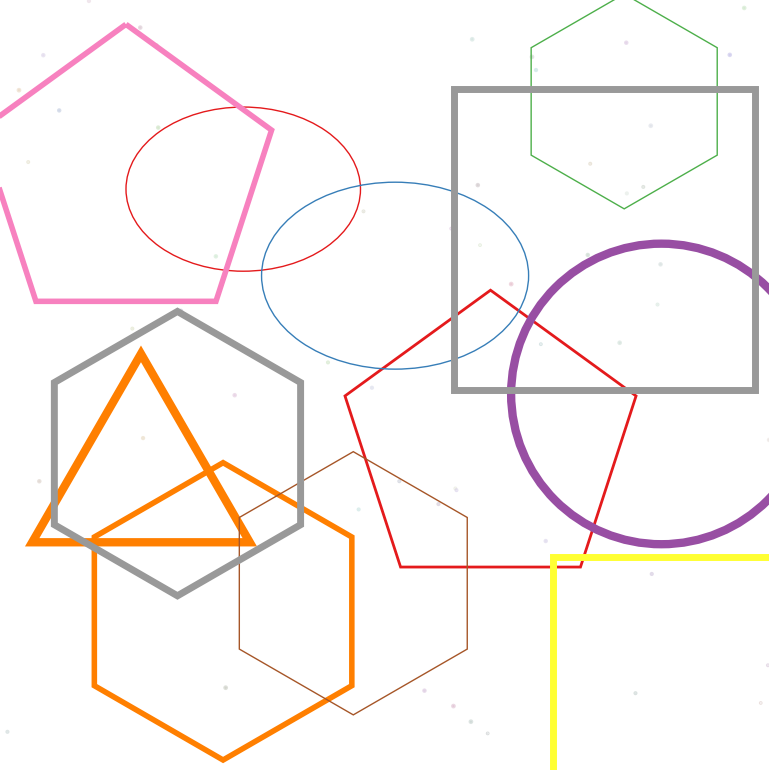[{"shape": "pentagon", "thickness": 1, "radius": 0.99, "center": [0.637, 0.424]}, {"shape": "oval", "thickness": 0.5, "radius": 0.76, "center": [0.316, 0.754]}, {"shape": "oval", "thickness": 0.5, "radius": 0.87, "center": [0.513, 0.642]}, {"shape": "hexagon", "thickness": 0.5, "radius": 0.7, "center": [0.811, 0.868]}, {"shape": "circle", "thickness": 3, "radius": 0.98, "center": [0.859, 0.488]}, {"shape": "hexagon", "thickness": 2, "radius": 0.97, "center": [0.29, 0.206]}, {"shape": "triangle", "thickness": 3, "radius": 0.82, "center": [0.183, 0.377]}, {"shape": "square", "thickness": 2.5, "radius": 0.78, "center": [0.874, 0.121]}, {"shape": "hexagon", "thickness": 0.5, "radius": 0.85, "center": [0.459, 0.242]}, {"shape": "pentagon", "thickness": 2, "radius": 0.99, "center": [0.164, 0.77]}, {"shape": "hexagon", "thickness": 2.5, "radius": 0.92, "center": [0.23, 0.411]}, {"shape": "square", "thickness": 2.5, "radius": 0.98, "center": [0.785, 0.689]}]